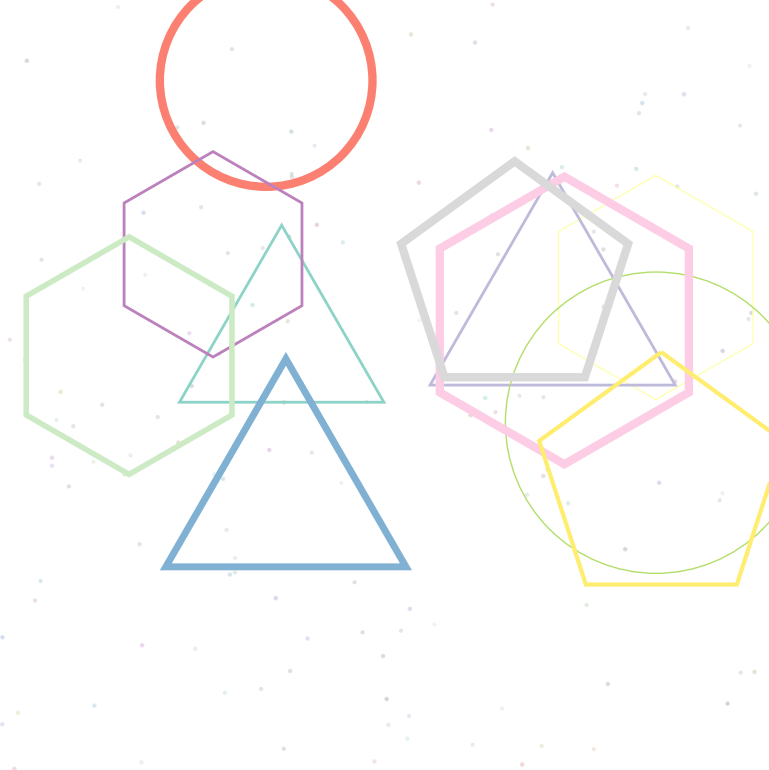[{"shape": "triangle", "thickness": 1, "radius": 0.77, "center": [0.366, 0.554]}, {"shape": "hexagon", "thickness": 0.5, "radius": 0.73, "center": [0.852, 0.627]}, {"shape": "triangle", "thickness": 1, "radius": 0.92, "center": [0.718, 0.592]}, {"shape": "circle", "thickness": 3, "radius": 0.69, "center": [0.346, 0.895]}, {"shape": "triangle", "thickness": 2.5, "radius": 0.9, "center": [0.371, 0.354]}, {"shape": "circle", "thickness": 0.5, "radius": 0.98, "center": [0.852, 0.451]}, {"shape": "hexagon", "thickness": 3, "radius": 0.93, "center": [0.733, 0.584]}, {"shape": "pentagon", "thickness": 3, "radius": 0.78, "center": [0.668, 0.635]}, {"shape": "hexagon", "thickness": 1, "radius": 0.67, "center": [0.277, 0.67]}, {"shape": "hexagon", "thickness": 2, "radius": 0.77, "center": [0.168, 0.538]}, {"shape": "pentagon", "thickness": 1.5, "radius": 0.83, "center": [0.859, 0.376]}]